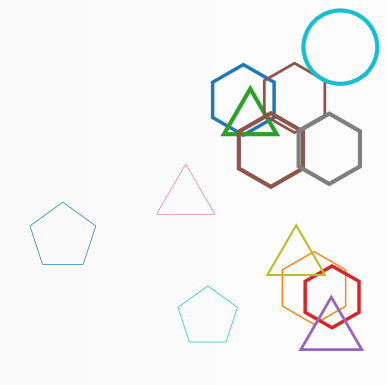[{"shape": "hexagon", "thickness": 2.5, "radius": 0.46, "center": [0.628, 0.741]}, {"shape": "pentagon", "thickness": 0.5, "radius": 0.45, "center": [0.162, 0.386]}, {"shape": "hexagon", "thickness": 1, "radius": 0.47, "center": [0.81, 0.252]}, {"shape": "triangle", "thickness": 3, "radius": 0.39, "center": [0.646, 0.691]}, {"shape": "hexagon", "thickness": 2.5, "radius": 0.4, "center": [0.857, 0.229]}, {"shape": "triangle", "thickness": 2, "radius": 0.45, "center": [0.855, 0.137]}, {"shape": "hexagon", "thickness": 2, "radius": 0.45, "center": [0.76, 0.746]}, {"shape": "hexagon", "thickness": 3, "radius": 0.48, "center": [0.699, 0.61]}, {"shape": "triangle", "thickness": 0.5, "radius": 0.44, "center": [0.479, 0.487]}, {"shape": "hexagon", "thickness": 3, "radius": 0.46, "center": [0.85, 0.613]}, {"shape": "triangle", "thickness": 1.5, "radius": 0.43, "center": [0.764, 0.329]}, {"shape": "pentagon", "thickness": 0.5, "radius": 0.4, "center": [0.536, 0.177]}, {"shape": "circle", "thickness": 3, "radius": 0.48, "center": [0.878, 0.878]}]